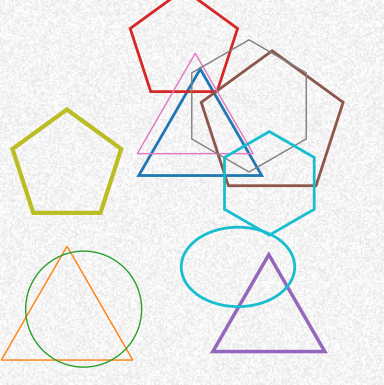[{"shape": "triangle", "thickness": 2, "radius": 0.92, "center": [0.52, 0.636]}, {"shape": "triangle", "thickness": 1, "radius": 0.99, "center": [0.174, 0.163]}, {"shape": "circle", "thickness": 1, "radius": 0.75, "center": [0.217, 0.197]}, {"shape": "pentagon", "thickness": 2, "radius": 0.73, "center": [0.478, 0.881]}, {"shape": "triangle", "thickness": 2.5, "radius": 0.84, "center": [0.698, 0.171]}, {"shape": "pentagon", "thickness": 2, "radius": 0.97, "center": [0.707, 0.674]}, {"shape": "triangle", "thickness": 1, "radius": 0.87, "center": [0.507, 0.688]}, {"shape": "hexagon", "thickness": 1, "radius": 0.86, "center": [0.647, 0.725]}, {"shape": "pentagon", "thickness": 3, "radius": 0.74, "center": [0.174, 0.567]}, {"shape": "oval", "thickness": 2, "radius": 0.74, "center": [0.618, 0.307]}, {"shape": "hexagon", "thickness": 2, "radius": 0.67, "center": [0.7, 0.524]}]